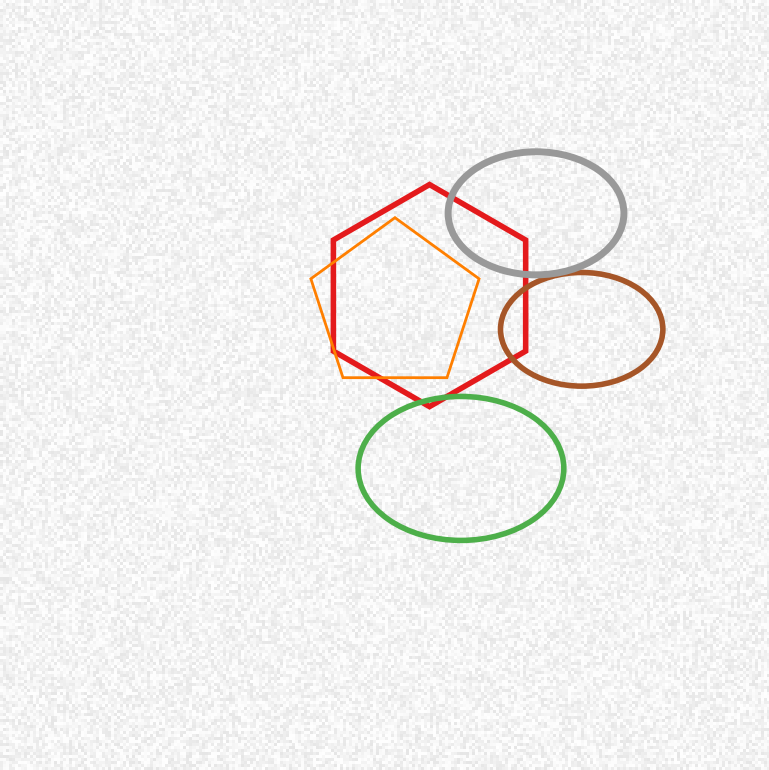[{"shape": "hexagon", "thickness": 2, "radius": 0.72, "center": [0.558, 0.616]}, {"shape": "oval", "thickness": 2, "radius": 0.67, "center": [0.599, 0.392]}, {"shape": "pentagon", "thickness": 1, "radius": 0.57, "center": [0.513, 0.602]}, {"shape": "oval", "thickness": 2, "radius": 0.53, "center": [0.755, 0.572]}, {"shape": "oval", "thickness": 2.5, "radius": 0.57, "center": [0.696, 0.723]}]